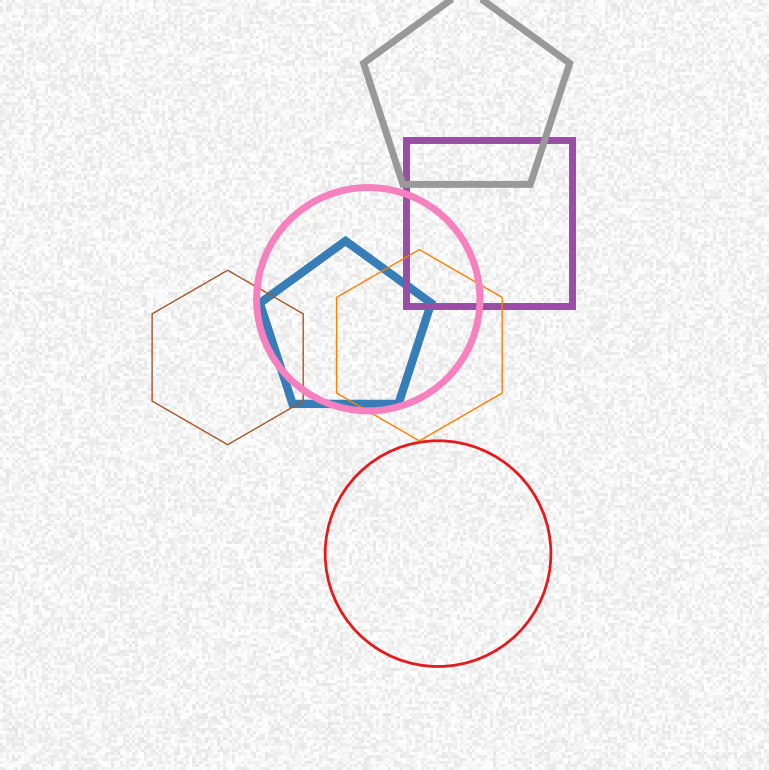[{"shape": "circle", "thickness": 1, "radius": 0.73, "center": [0.569, 0.281]}, {"shape": "pentagon", "thickness": 3, "radius": 0.58, "center": [0.449, 0.57]}, {"shape": "square", "thickness": 2.5, "radius": 0.54, "center": [0.635, 0.71]}, {"shape": "hexagon", "thickness": 0.5, "radius": 0.62, "center": [0.545, 0.552]}, {"shape": "hexagon", "thickness": 0.5, "radius": 0.57, "center": [0.296, 0.536]}, {"shape": "circle", "thickness": 2.5, "radius": 0.73, "center": [0.478, 0.611]}, {"shape": "pentagon", "thickness": 2.5, "radius": 0.7, "center": [0.606, 0.874]}]